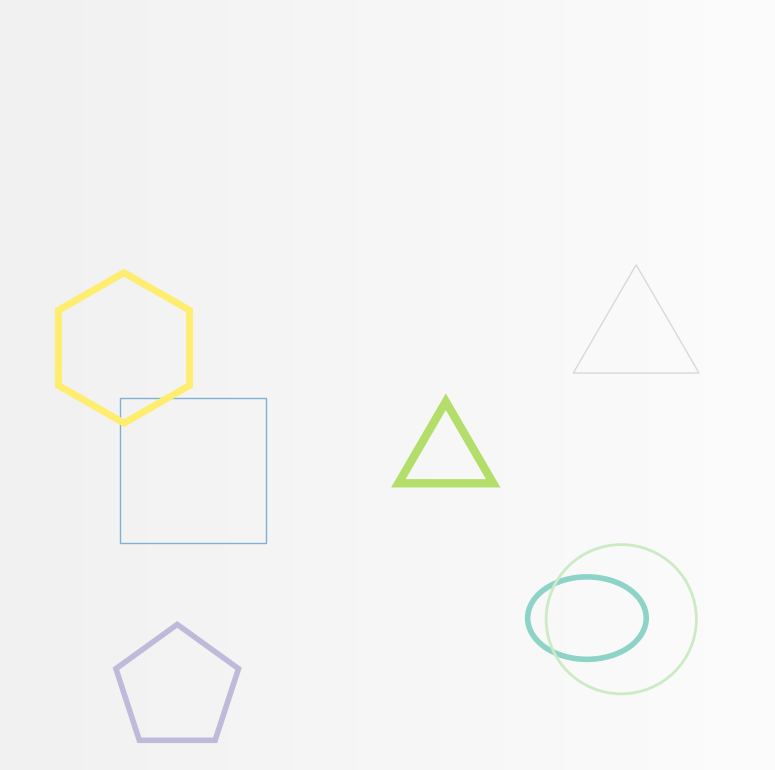[{"shape": "oval", "thickness": 2, "radius": 0.38, "center": [0.757, 0.197]}, {"shape": "pentagon", "thickness": 2, "radius": 0.42, "center": [0.229, 0.106]}, {"shape": "square", "thickness": 0.5, "radius": 0.47, "center": [0.249, 0.389]}, {"shape": "triangle", "thickness": 3, "radius": 0.35, "center": [0.575, 0.408]}, {"shape": "triangle", "thickness": 0.5, "radius": 0.47, "center": [0.821, 0.562]}, {"shape": "circle", "thickness": 1, "radius": 0.48, "center": [0.802, 0.196]}, {"shape": "hexagon", "thickness": 2.5, "radius": 0.49, "center": [0.16, 0.548]}]